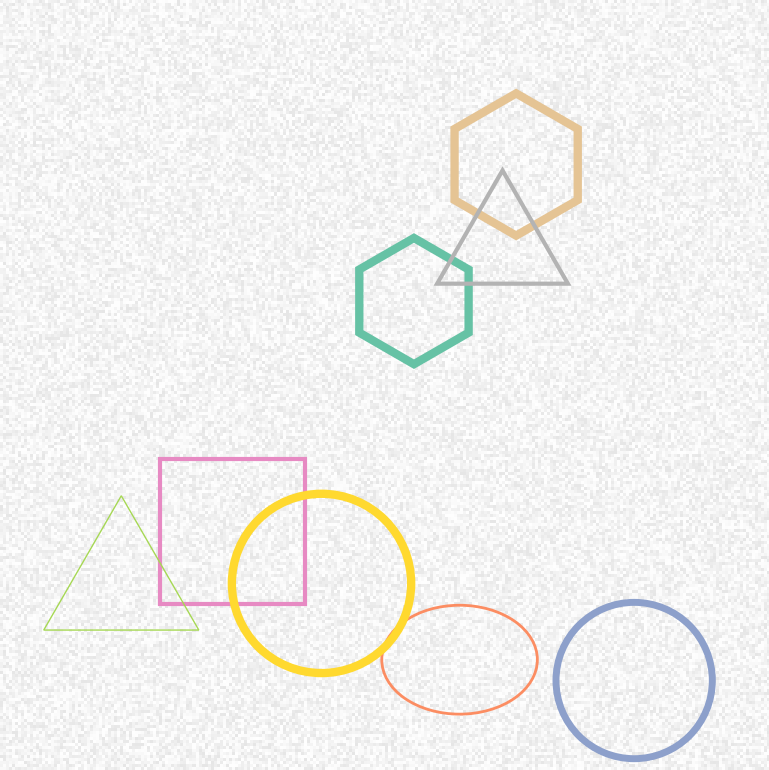[{"shape": "hexagon", "thickness": 3, "radius": 0.41, "center": [0.538, 0.609]}, {"shape": "oval", "thickness": 1, "radius": 0.51, "center": [0.597, 0.143]}, {"shape": "circle", "thickness": 2.5, "radius": 0.51, "center": [0.824, 0.116]}, {"shape": "square", "thickness": 1.5, "radius": 0.47, "center": [0.302, 0.31]}, {"shape": "triangle", "thickness": 0.5, "radius": 0.58, "center": [0.158, 0.24]}, {"shape": "circle", "thickness": 3, "radius": 0.58, "center": [0.418, 0.242]}, {"shape": "hexagon", "thickness": 3, "radius": 0.46, "center": [0.67, 0.786]}, {"shape": "triangle", "thickness": 1.5, "radius": 0.49, "center": [0.653, 0.681]}]